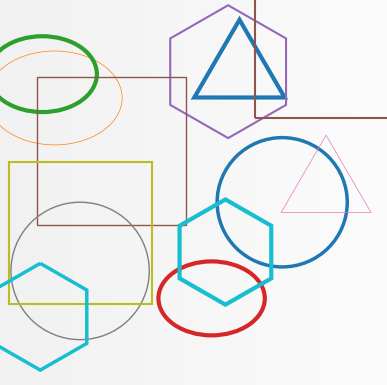[{"shape": "triangle", "thickness": 3, "radius": 0.67, "center": [0.618, 0.814]}, {"shape": "circle", "thickness": 2.5, "radius": 0.84, "center": [0.728, 0.475]}, {"shape": "oval", "thickness": 0.5, "radius": 0.87, "center": [0.141, 0.746]}, {"shape": "oval", "thickness": 3, "radius": 0.7, "center": [0.109, 0.807]}, {"shape": "oval", "thickness": 3, "radius": 0.69, "center": [0.546, 0.225]}, {"shape": "hexagon", "thickness": 1.5, "radius": 0.86, "center": [0.589, 0.814]}, {"shape": "square", "thickness": 1.5, "radius": 0.89, "center": [0.836, 0.871]}, {"shape": "square", "thickness": 1, "radius": 0.96, "center": [0.287, 0.607]}, {"shape": "triangle", "thickness": 0.5, "radius": 0.67, "center": [0.841, 0.515]}, {"shape": "circle", "thickness": 1, "radius": 0.89, "center": [0.207, 0.296]}, {"shape": "square", "thickness": 1.5, "radius": 0.92, "center": [0.208, 0.395]}, {"shape": "hexagon", "thickness": 3, "radius": 0.68, "center": [0.582, 0.345]}, {"shape": "hexagon", "thickness": 2.5, "radius": 0.69, "center": [0.104, 0.177]}]